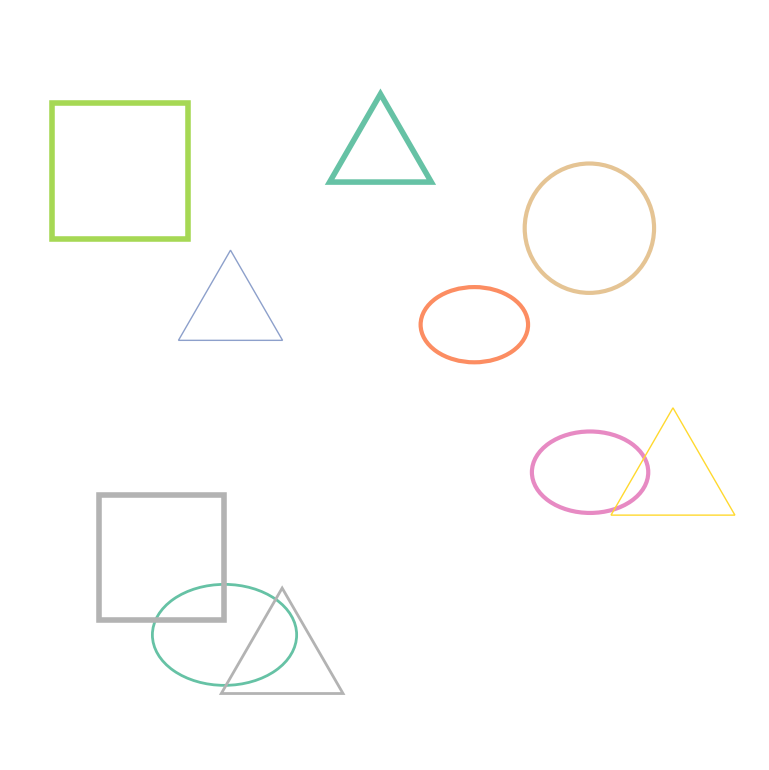[{"shape": "triangle", "thickness": 2, "radius": 0.38, "center": [0.494, 0.802]}, {"shape": "oval", "thickness": 1, "radius": 0.47, "center": [0.292, 0.176]}, {"shape": "oval", "thickness": 1.5, "radius": 0.35, "center": [0.616, 0.578]}, {"shape": "triangle", "thickness": 0.5, "radius": 0.39, "center": [0.299, 0.597]}, {"shape": "oval", "thickness": 1.5, "radius": 0.38, "center": [0.766, 0.387]}, {"shape": "square", "thickness": 2, "radius": 0.44, "center": [0.156, 0.778]}, {"shape": "triangle", "thickness": 0.5, "radius": 0.46, "center": [0.874, 0.377]}, {"shape": "circle", "thickness": 1.5, "radius": 0.42, "center": [0.765, 0.704]}, {"shape": "square", "thickness": 2, "radius": 0.4, "center": [0.21, 0.276]}, {"shape": "triangle", "thickness": 1, "radius": 0.46, "center": [0.366, 0.145]}]